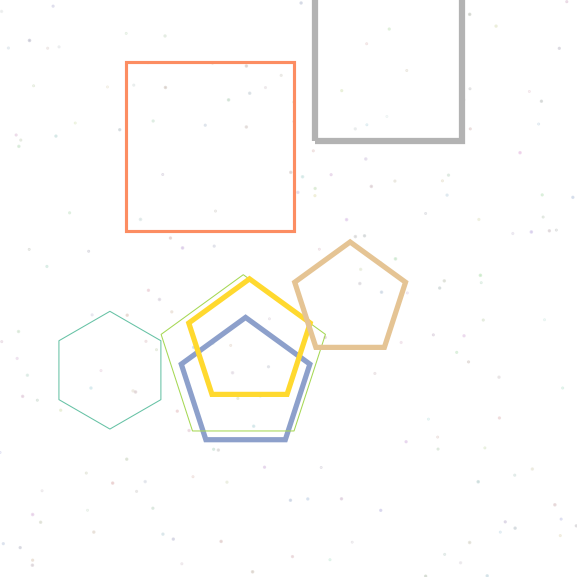[{"shape": "hexagon", "thickness": 0.5, "radius": 0.51, "center": [0.19, 0.358]}, {"shape": "square", "thickness": 1.5, "radius": 0.73, "center": [0.364, 0.746]}, {"shape": "pentagon", "thickness": 2.5, "radius": 0.59, "center": [0.425, 0.332]}, {"shape": "pentagon", "thickness": 0.5, "radius": 0.75, "center": [0.421, 0.374]}, {"shape": "pentagon", "thickness": 2.5, "radius": 0.55, "center": [0.432, 0.406]}, {"shape": "pentagon", "thickness": 2.5, "radius": 0.5, "center": [0.606, 0.479]}, {"shape": "square", "thickness": 3, "radius": 0.64, "center": [0.673, 0.882]}]